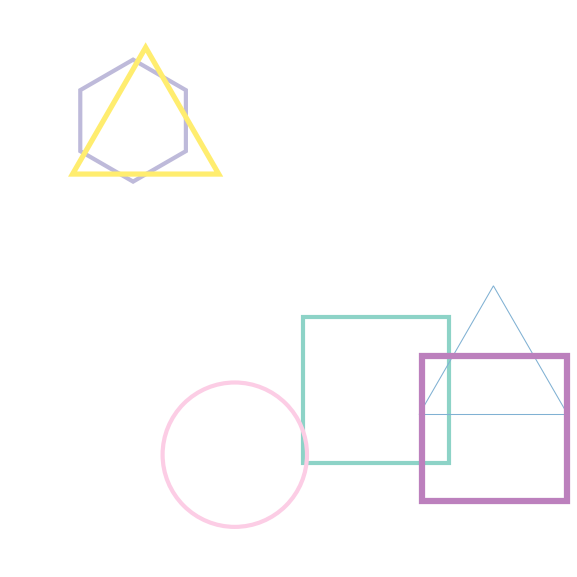[{"shape": "square", "thickness": 2, "radius": 0.63, "center": [0.651, 0.324]}, {"shape": "hexagon", "thickness": 2, "radius": 0.53, "center": [0.23, 0.79]}, {"shape": "triangle", "thickness": 0.5, "radius": 0.74, "center": [0.854, 0.356]}, {"shape": "circle", "thickness": 2, "radius": 0.63, "center": [0.407, 0.212]}, {"shape": "square", "thickness": 3, "radius": 0.63, "center": [0.856, 0.257]}, {"shape": "triangle", "thickness": 2.5, "radius": 0.73, "center": [0.252, 0.771]}]